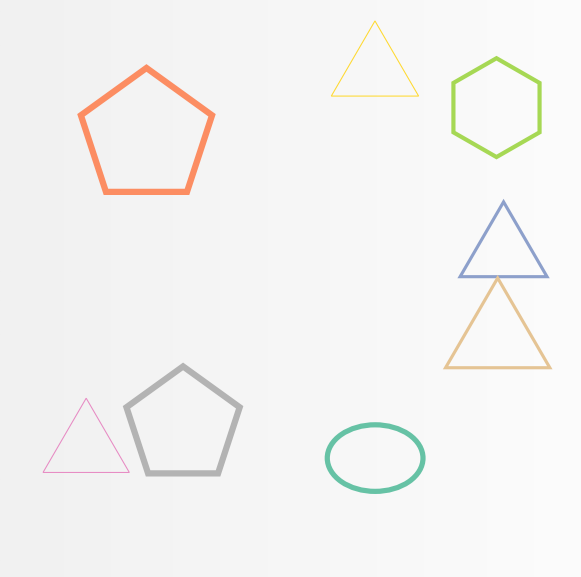[{"shape": "oval", "thickness": 2.5, "radius": 0.41, "center": [0.645, 0.206]}, {"shape": "pentagon", "thickness": 3, "radius": 0.59, "center": [0.252, 0.763]}, {"shape": "triangle", "thickness": 1.5, "radius": 0.43, "center": [0.866, 0.563]}, {"shape": "triangle", "thickness": 0.5, "radius": 0.43, "center": [0.148, 0.224]}, {"shape": "hexagon", "thickness": 2, "radius": 0.43, "center": [0.854, 0.813]}, {"shape": "triangle", "thickness": 0.5, "radius": 0.43, "center": [0.645, 0.876]}, {"shape": "triangle", "thickness": 1.5, "radius": 0.52, "center": [0.856, 0.414]}, {"shape": "pentagon", "thickness": 3, "radius": 0.51, "center": [0.315, 0.262]}]